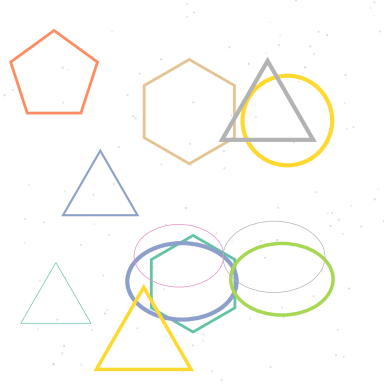[{"shape": "hexagon", "thickness": 2, "radius": 0.63, "center": [0.502, 0.263]}, {"shape": "triangle", "thickness": 0.5, "radius": 0.53, "center": [0.145, 0.213]}, {"shape": "pentagon", "thickness": 2, "radius": 0.59, "center": [0.14, 0.802]}, {"shape": "oval", "thickness": 3, "radius": 0.71, "center": [0.473, 0.269]}, {"shape": "triangle", "thickness": 1.5, "radius": 0.56, "center": [0.26, 0.497]}, {"shape": "oval", "thickness": 0.5, "radius": 0.58, "center": [0.465, 0.336]}, {"shape": "oval", "thickness": 2.5, "radius": 0.66, "center": [0.732, 0.275]}, {"shape": "triangle", "thickness": 2.5, "radius": 0.71, "center": [0.373, 0.112]}, {"shape": "circle", "thickness": 3, "radius": 0.58, "center": [0.746, 0.687]}, {"shape": "hexagon", "thickness": 2, "radius": 0.68, "center": [0.492, 0.71]}, {"shape": "oval", "thickness": 0.5, "radius": 0.66, "center": [0.712, 0.333]}, {"shape": "triangle", "thickness": 3, "radius": 0.68, "center": [0.695, 0.705]}]